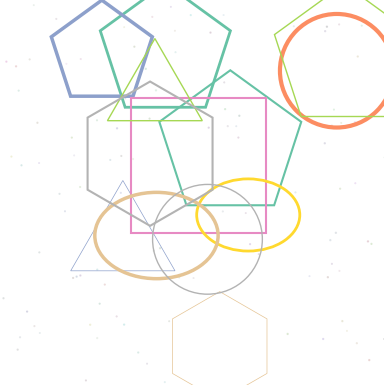[{"shape": "pentagon", "thickness": 2, "radius": 0.89, "center": [0.429, 0.865]}, {"shape": "pentagon", "thickness": 1.5, "radius": 0.97, "center": [0.598, 0.624]}, {"shape": "circle", "thickness": 3, "radius": 0.74, "center": [0.875, 0.816]}, {"shape": "pentagon", "thickness": 2.5, "radius": 0.69, "center": [0.264, 0.862]}, {"shape": "triangle", "thickness": 0.5, "radius": 0.78, "center": [0.319, 0.375]}, {"shape": "square", "thickness": 1.5, "radius": 0.88, "center": [0.517, 0.57]}, {"shape": "triangle", "thickness": 1, "radius": 0.71, "center": [0.402, 0.758]}, {"shape": "pentagon", "thickness": 1, "radius": 0.95, "center": [0.894, 0.851]}, {"shape": "oval", "thickness": 2, "radius": 0.67, "center": [0.645, 0.442]}, {"shape": "hexagon", "thickness": 0.5, "radius": 0.71, "center": [0.571, 0.101]}, {"shape": "oval", "thickness": 2.5, "radius": 0.8, "center": [0.406, 0.388]}, {"shape": "circle", "thickness": 1, "radius": 0.71, "center": [0.539, 0.378]}, {"shape": "hexagon", "thickness": 1.5, "radius": 0.94, "center": [0.39, 0.601]}]